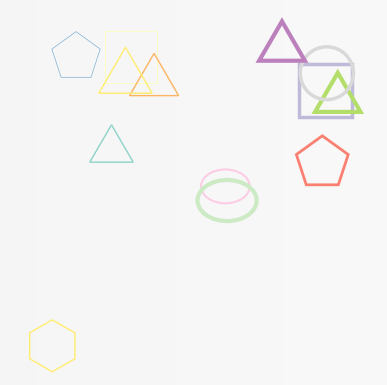[{"shape": "triangle", "thickness": 1, "radius": 0.32, "center": [0.288, 0.611]}, {"shape": "square", "thickness": 0.5, "radius": 0.34, "center": [0.338, 0.851]}, {"shape": "square", "thickness": 2.5, "radius": 0.34, "center": [0.841, 0.766]}, {"shape": "pentagon", "thickness": 2, "radius": 0.35, "center": [0.832, 0.577]}, {"shape": "pentagon", "thickness": 0.5, "radius": 0.33, "center": [0.196, 0.852]}, {"shape": "triangle", "thickness": 1, "radius": 0.37, "center": [0.398, 0.788]}, {"shape": "triangle", "thickness": 3, "radius": 0.34, "center": [0.872, 0.743]}, {"shape": "oval", "thickness": 1.5, "radius": 0.31, "center": [0.582, 0.516]}, {"shape": "circle", "thickness": 2.5, "radius": 0.34, "center": [0.843, 0.81]}, {"shape": "triangle", "thickness": 3, "radius": 0.34, "center": [0.728, 0.876]}, {"shape": "oval", "thickness": 3, "radius": 0.38, "center": [0.586, 0.479]}, {"shape": "hexagon", "thickness": 1, "radius": 0.34, "center": [0.135, 0.102]}, {"shape": "triangle", "thickness": 1, "radius": 0.4, "center": [0.324, 0.798]}]